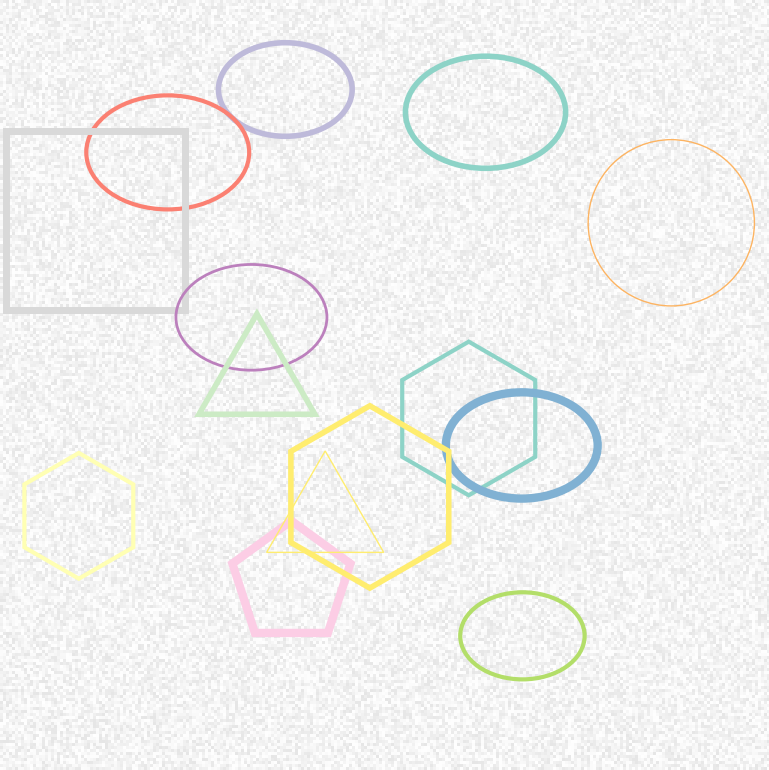[{"shape": "oval", "thickness": 2, "radius": 0.52, "center": [0.631, 0.854]}, {"shape": "hexagon", "thickness": 1.5, "radius": 0.5, "center": [0.609, 0.457]}, {"shape": "hexagon", "thickness": 1.5, "radius": 0.41, "center": [0.102, 0.33]}, {"shape": "oval", "thickness": 2, "radius": 0.43, "center": [0.371, 0.884]}, {"shape": "oval", "thickness": 1.5, "radius": 0.53, "center": [0.218, 0.802]}, {"shape": "oval", "thickness": 3, "radius": 0.49, "center": [0.678, 0.421]}, {"shape": "circle", "thickness": 0.5, "radius": 0.54, "center": [0.872, 0.711]}, {"shape": "oval", "thickness": 1.5, "radius": 0.4, "center": [0.678, 0.174]}, {"shape": "pentagon", "thickness": 3, "radius": 0.4, "center": [0.378, 0.243]}, {"shape": "square", "thickness": 2.5, "radius": 0.58, "center": [0.124, 0.714]}, {"shape": "oval", "thickness": 1, "radius": 0.49, "center": [0.327, 0.588]}, {"shape": "triangle", "thickness": 2, "radius": 0.43, "center": [0.334, 0.505]}, {"shape": "triangle", "thickness": 0.5, "radius": 0.44, "center": [0.422, 0.327]}, {"shape": "hexagon", "thickness": 2, "radius": 0.59, "center": [0.48, 0.355]}]